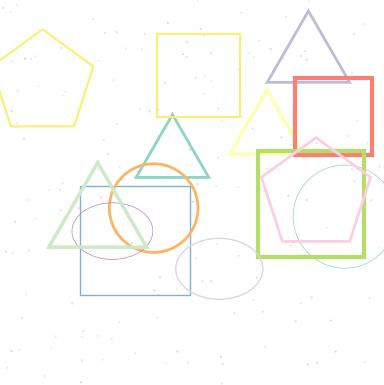[{"shape": "circle", "thickness": 0.5, "radius": 0.67, "center": [0.895, 0.437]}, {"shape": "triangle", "thickness": 2, "radius": 0.54, "center": [0.448, 0.594]}, {"shape": "triangle", "thickness": 2.5, "radius": 0.55, "center": [0.693, 0.655]}, {"shape": "triangle", "thickness": 2, "radius": 0.62, "center": [0.801, 0.848]}, {"shape": "square", "thickness": 3, "radius": 0.5, "center": [0.867, 0.697]}, {"shape": "square", "thickness": 1, "radius": 0.71, "center": [0.35, 0.375]}, {"shape": "circle", "thickness": 2, "radius": 0.58, "center": [0.399, 0.46]}, {"shape": "square", "thickness": 3, "radius": 0.69, "center": [0.808, 0.471]}, {"shape": "pentagon", "thickness": 2, "radius": 0.74, "center": [0.821, 0.494]}, {"shape": "oval", "thickness": 1, "radius": 0.57, "center": [0.57, 0.302]}, {"shape": "oval", "thickness": 0.5, "radius": 0.53, "center": [0.292, 0.4]}, {"shape": "triangle", "thickness": 2.5, "radius": 0.73, "center": [0.254, 0.431]}, {"shape": "square", "thickness": 1.5, "radius": 0.53, "center": [0.516, 0.804]}, {"shape": "pentagon", "thickness": 1.5, "radius": 0.7, "center": [0.11, 0.785]}]